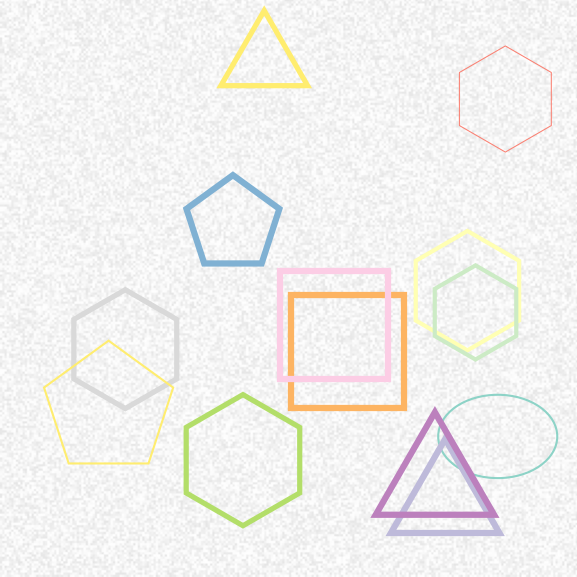[{"shape": "oval", "thickness": 1, "radius": 0.52, "center": [0.862, 0.243]}, {"shape": "hexagon", "thickness": 2, "radius": 0.52, "center": [0.809, 0.496]}, {"shape": "triangle", "thickness": 3, "radius": 0.54, "center": [0.771, 0.13]}, {"shape": "hexagon", "thickness": 0.5, "radius": 0.46, "center": [0.875, 0.828]}, {"shape": "pentagon", "thickness": 3, "radius": 0.42, "center": [0.403, 0.611]}, {"shape": "square", "thickness": 3, "radius": 0.49, "center": [0.602, 0.391]}, {"shape": "hexagon", "thickness": 2.5, "radius": 0.57, "center": [0.421, 0.202]}, {"shape": "square", "thickness": 3, "radius": 0.47, "center": [0.578, 0.436]}, {"shape": "hexagon", "thickness": 2.5, "radius": 0.51, "center": [0.217, 0.395]}, {"shape": "triangle", "thickness": 3, "radius": 0.59, "center": [0.753, 0.167]}, {"shape": "hexagon", "thickness": 2, "radius": 0.41, "center": [0.823, 0.458]}, {"shape": "pentagon", "thickness": 1, "radius": 0.59, "center": [0.188, 0.292]}, {"shape": "triangle", "thickness": 2.5, "radius": 0.43, "center": [0.458, 0.894]}]